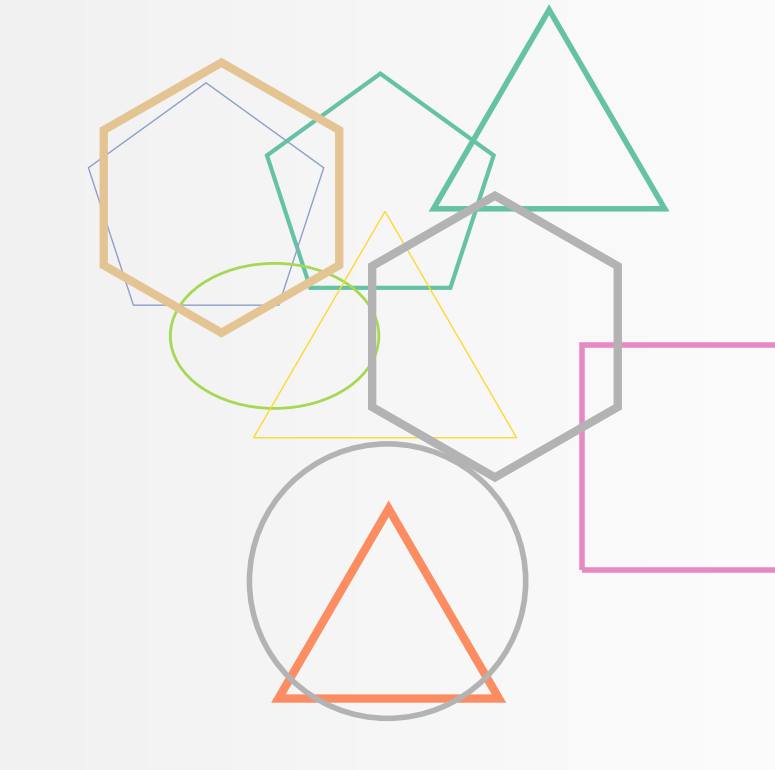[{"shape": "triangle", "thickness": 2, "radius": 0.86, "center": [0.709, 0.815]}, {"shape": "pentagon", "thickness": 1.5, "radius": 0.77, "center": [0.491, 0.751]}, {"shape": "triangle", "thickness": 3, "radius": 0.82, "center": [0.502, 0.175]}, {"shape": "pentagon", "thickness": 0.5, "radius": 0.8, "center": [0.266, 0.733]}, {"shape": "square", "thickness": 2, "radius": 0.73, "center": [0.897, 0.406]}, {"shape": "oval", "thickness": 1, "radius": 0.67, "center": [0.354, 0.564]}, {"shape": "triangle", "thickness": 0.5, "radius": 0.98, "center": [0.497, 0.53]}, {"shape": "hexagon", "thickness": 3, "radius": 0.88, "center": [0.286, 0.743]}, {"shape": "hexagon", "thickness": 3, "radius": 0.91, "center": [0.639, 0.563]}, {"shape": "circle", "thickness": 2, "radius": 0.89, "center": [0.5, 0.245]}]